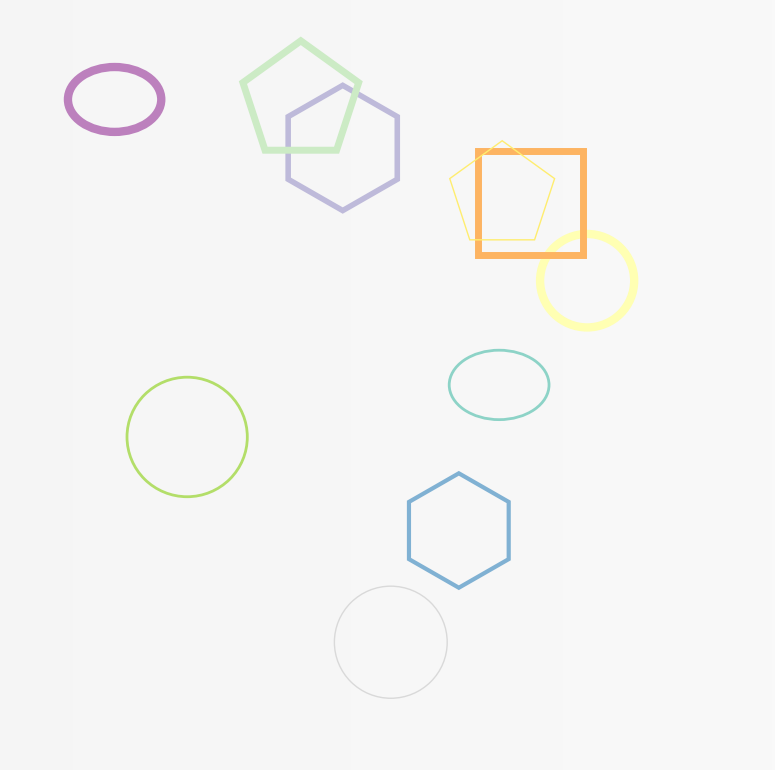[{"shape": "oval", "thickness": 1, "radius": 0.32, "center": [0.644, 0.5]}, {"shape": "circle", "thickness": 3, "radius": 0.3, "center": [0.758, 0.635]}, {"shape": "hexagon", "thickness": 2, "radius": 0.41, "center": [0.442, 0.808]}, {"shape": "hexagon", "thickness": 1.5, "radius": 0.37, "center": [0.592, 0.311]}, {"shape": "square", "thickness": 2.5, "radius": 0.34, "center": [0.685, 0.736]}, {"shape": "circle", "thickness": 1, "radius": 0.39, "center": [0.241, 0.433]}, {"shape": "circle", "thickness": 0.5, "radius": 0.36, "center": [0.504, 0.166]}, {"shape": "oval", "thickness": 3, "radius": 0.3, "center": [0.148, 0.871]}, {"shape": "pentagon", "thickness": 2.5, "radius": 0.39, "center": [0.388, 0.868]}, {"shape": "pentagon", "thickness": 0.5, "radius": 0.36, "center": [0.648, 0.746]}]